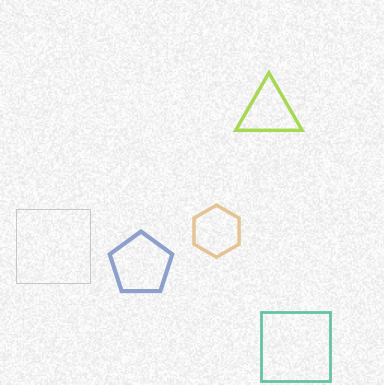[{"shape": "square", "thickness": 2, "radius": 0.45, "center": [0.768, 0.101]}, {"shape": "pentagon", "thickness": 3, "radius": 0.43, "center": [0.366, 0.313]}, {"shape": "triangle", "thickness": 2.5, "radius": 0.5, "center": [0.698, 0.711]}, {"shape": "hexagon", "thickness": 2.5, "radius": 0.34, "center": [0.562, 0.4]}, {"shape": "square", "thickness": 0.5, "radius": 0.48, "center": [0.138, 0.361]}]